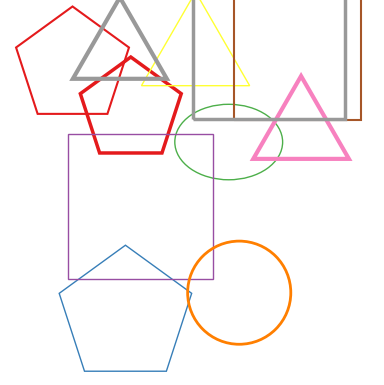[{"shape": "pentagon", "thickness": 1.5, "radius": 0.77, "center": [0.188, 0.829]}, {"shape": "pentagon", "thickness": 2.5, "radius": 0.69, "center": [0.34, 0.714]}, {"shape": "pentagon", "thickness": 1, "radius": 0.9, "center": [0.326, 0.182]}, {"shape": "oval", "thickness": 1, "radius": 0.7, "center": [0.594, 0.631]}, {"shape": "square", "thickness": 1, "radius": 0.95, "center": [0.365, 0.464]}, {"shape": "circle", "thickness": 2, "radius": 0.67, "center": [0.621, 0.24]}, {"shape": "triangle", "thickness": 1, "radius": 0.81, "center": [0.508, 0.859]}, {"shape": "square", "thickness": 1.5, "radius": 0.83, "center": [0.772, 0.852]}, {"shape": "triangle", "thickness": 3, "radius": 0.72, "center": [0.782, 0.659]}, {"shape": "square", "thickness": 2.5, "radius": 0.98, "center": [0.699, 0.887]}, {"shape": "triangle", "thickness": 3, "radius": 0.7, "center": [0.311, 0.866]}]